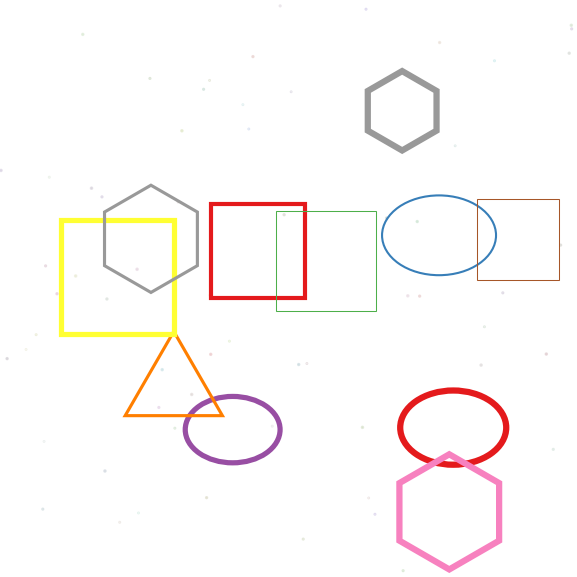[{"shape": "oval", "thickness": 3, "radius": 0.46, "center": [0.785, 0.259]}, {"shape": "square", "thickness": 2, "radius": 0.41, "center": [0.447, 0.564]}, {"shape": "oval", "thickness": 1, "radius": 0.49, "center": [0.76, 0.592]}, {"shape": "square", "thickness": 0.5, "radius": 0.43, "center": [0.565, 0.547]}, {"shape": "oval", "thickness": 2.5, "radius": 0.41, "center": [0.403, 0.255]}, {"shape": "triangle", "thickness": 1.5, "radius": 0.49, "center": [0.301, 0.328]}, {"shape": "square", "thickness": 2.5, "radius": 0.49, "center": [0.203, 0.52]}, {"shape": "square", "thickness": 0.5, "radius": 0.35, "center": [0.897, 0.584]}, {"shape": "hexagon", "thickness": 3, "radius": 0.5, "center": [0.778, 0.113]}, {"shape": "hexagon", "thickness": 3, "radius": 0.34, "center": [0.696, 0.807]}, {"shape": "hexagon", "thickness": 1.5, "radius": 0.46, "center": [0.261, 0.586]}]